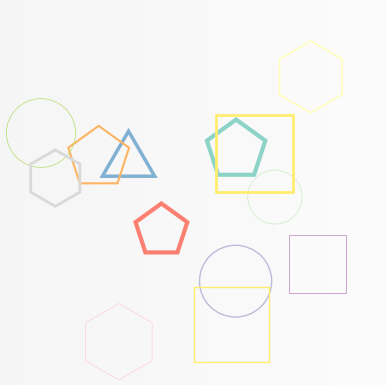[{"shape": "pentagon", "thickness": 3, "radius": 0.4, "center": [0.609, 0.61]}, {"shape": "hexagon", "thickness": 1, "radius": 0.47, "center": [0.802, 0.8]}, {"shape": "circle", "thickness": 1, "radius": 0.47, "center": [0.608, 0.27]}, {"shape": "pentagon", "thickness": 3, "radius": 0.35, "center": [0.417, 0.401]}, {"shape": "triangle", "thickness": 2.5, "radius": 0.39, "center": [0.332, 0.581]}, {"shape": "pentagon", "thickness": 1.5, "radius": 0.41, "center": [0.255, 0.591]}, {"shape": "circle", "thickness": 0.5, "radius": 0.45, "center": [0.106, 0.654]}, {"shape": "hexagon", "thickness": 0.5, "radius": 0.5, "center": [0.307, 0.112]}, {"shape": "hexagon", "thickness": 2, "radius": 0.37, "center": [0.143, 0.537]}, {"shape": "square", "thickness": 0.5, "radius": 0.37, "center": [0.819, 0.314]}, {"shape": "circle", "thickness": 0.5, "radius": 0.35, "center": [0.71, 0.488]}, {"shape": "square", "thickness": 1, "radius": 0.49, "center": [0.598, 0.156]}, {"shape": "square", "thickness": 2, "radius": 0.5, "center": [0.657, 0.6]}]